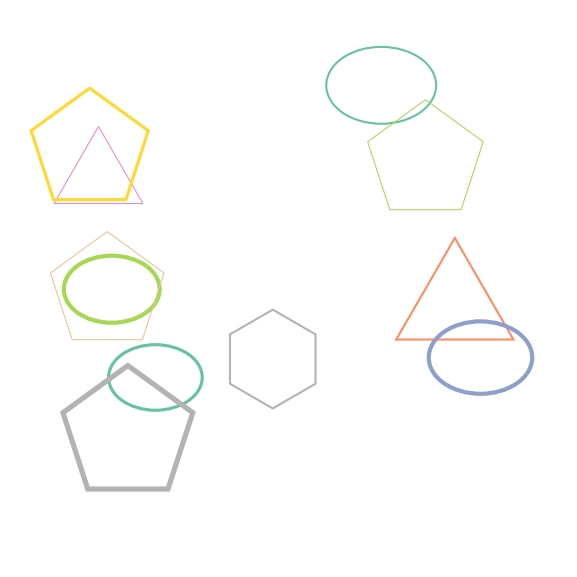[{"shape": "oval", "thickness": 1.5, "radius": 0.41, "center": [0.269, 0.346]}, {"shape": "oval", "thickness": 1, "radius": 0.48, "center": [0.66, 0.851]}, {"shape": "triangle", "thickness": 1, "radius": 0.59, "center": [0.788, 0.47]}, {"shape": "oval", "thickness": 2, "radius": 0.45, "center": [0.832, 0.38]}, {"shape": "triangle", "thickness": 0.5, "radius": 0.44, "center": [0.171, 0.691]}, {"shape": "oval", "thickness": 2, "radius": 0.41, "center": [0.194, 0.498]}, {"shape": "pentagon", "thickness": 0.5, "radius": 0.53, "center": [0.737, 0.721]}, {"shape": "pentagon", "thickness": 1.5, "radius": 0.53, "center": [0.155, 0.74]}, {"shape": "pentagon", "thickness": 0.5, "radius": 0.52, "center": [0.186, 0.495]}, {"shape": "pentagon", "thickness": 2.5, "radius": 0.59, "center": [0.221, 0.248]}, {"shape": "hexagon", "thickness": 1, "radius": 0.43, "center": [0.472, 0.377]}]